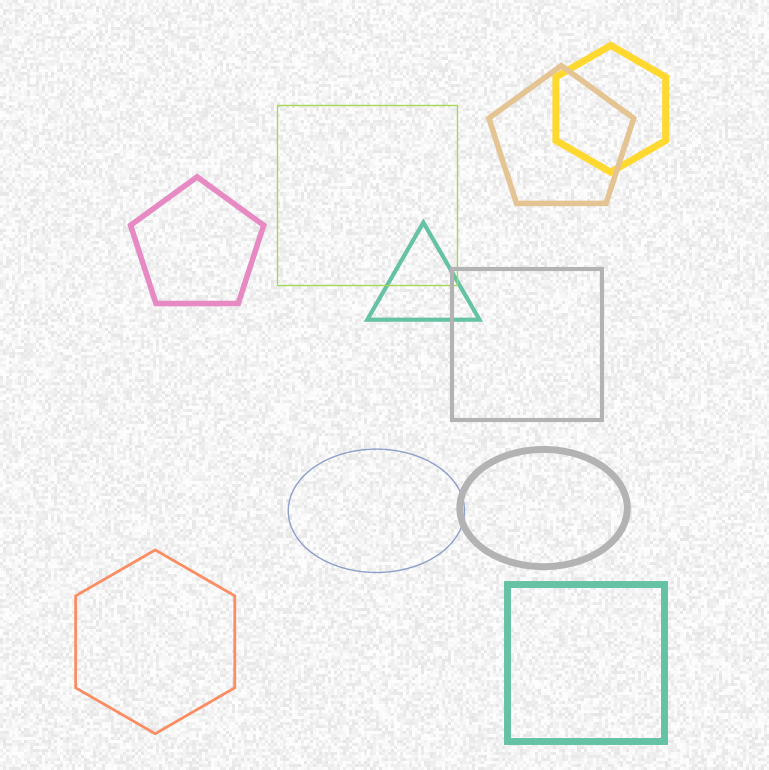[{"shape": "triangle", "thickness": 1.5, "radius": 0.42, "center": [0.55, 0.627]}, {"shape": "square", "thickness": 2.5, "radius": 0.51, "center": [0.76, 0.14]}, {"shape": "hexagon", "thickness": 1, "radius": 0.6, "center": [0.202, 0.166]}, {"shape": "oval", "thickness": 0.5, "radius": 0.57, "center": [0.489, 0.337]}, {"shape": "pentagon", "thickness": 2, "radius": 0.45, "center": [0.256, 0.679]}, {"shape": "square", "thickness": 0.5, "radius": 0.59, "center": [0.477, 0.747]}, {"shape": "hexagon", "thickness": 2.5, "radius": 0.41, "center": [0.793, 0.859]}, {"shape": "pentagon", "thickness": 2, "radius": 0.49, "center": [0.729, 0.816]}, {"shape": "square", "thickness": 1.5, "radius": 0.49, "center": [0.684, 0.553]}, {"shape": "oval", "thickness": 2.5, "radius": 0.54, "center": [0.706, 0.34]}]